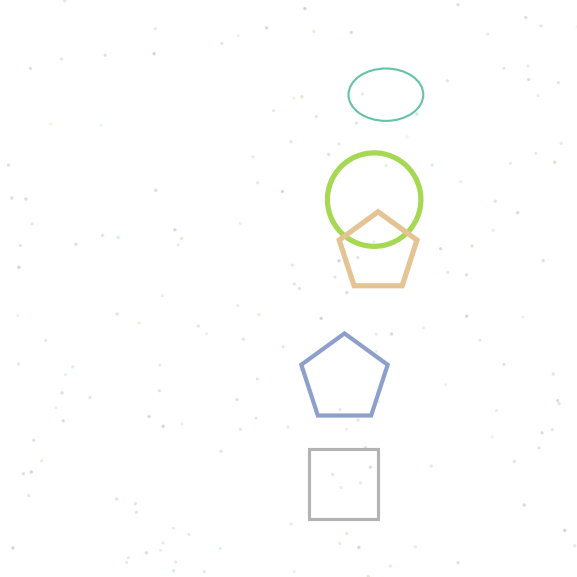[{"shape": "oval", "thickness": 1, "radius": 0.32, "center": [0.668, 0.835]}, {"shape": "pentagon", "thickness": 2, "radius": 0.39, "center": [0.597, 0.343]}, {"shape": "circle", "thickness": 2.5, "radius": 0.4, "center": [0.648, 0.654]}, {"shape": "pentagon", "thickness": 2.5, "radius": 0.35, "center": [0.655, 0.562]}, {"shape": "square", "thickness": 1.5, "radius": 0.3, "center": [0.595, 0.161]}]